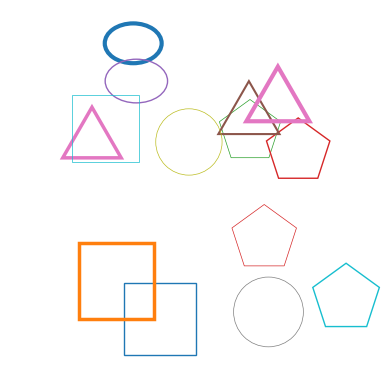[{"shape": "oval", "thickness": 3, "radius": 0.37, "center": [0.346, 0.888]}, {"shape": "square", "thickness": 1, "radius": 0.47, "center": [0.415, 0.17]}, {"shape": "square", "thickness": 2.5, "radius": 0.49, "center": [0.302, 0.271]}, {"shape": "pentagon", "thickness": 0.5, "radius": 0.42, "center": [0.649, 0.658]}, {"shape": "pentagon", "thickness": 1, "radius": 0.43, "center": [0.775, 0.607]}, {"shape": "pentagon", "thickness": 0.5, "radius": 0.44, "center": [0.686, 0.381]}, {"shape": "oval", "thickness": 1, "radius": 0.41, "center": [0.354, 0.79]}, {"shape": "triangle", "thickness": 1.5, "radius": 0.46, "center": [0.647, 0.698]}, {"shape": "triangle", "thickness": 3, "radius": 0.47, "center": [0.722, 0.732]}, {"shape": "triangle", "thickness": 2.5, "radius": 0.44, "center": [0.239, 0.634]}, {"shape": "circle", "thickness": 0.5, "radius": 0.45, "center": [0.697, 0.19]}, {"shape": "circle", "thickness": 0.5, "radius": 0.43, "center": [0.491, 0.631]}, {"shape": "square", "thickness": 0.5, "radius": 0.43, "center": [0.274, 0.666]}, {"shape": "pentagon", "thickness": 1, "radius": 0.45, "center": [0.899, 0.225]}]